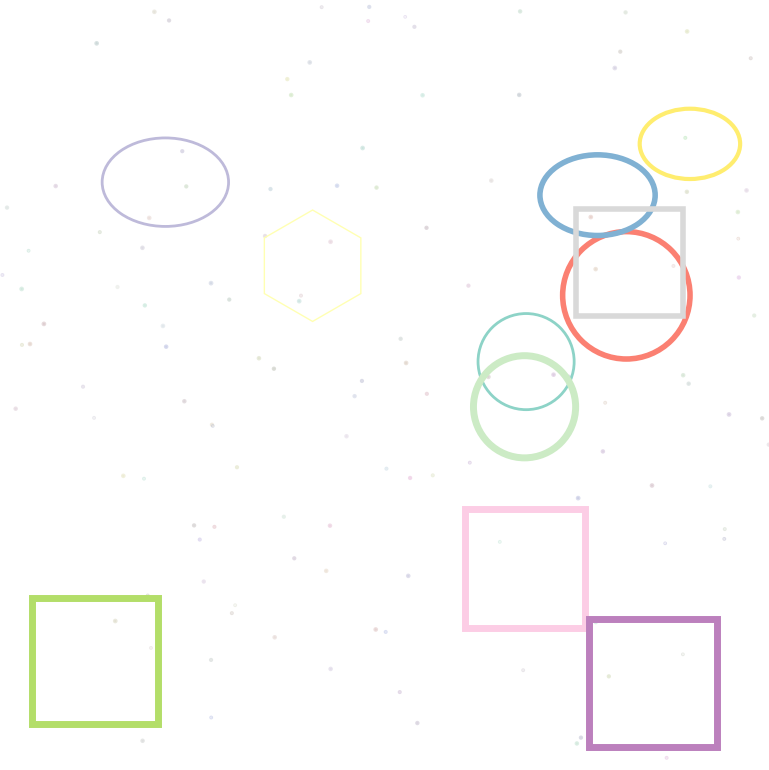[{"shape": "circle", "thickness": 1, "radius": 0.31, "center": [0.683, 0.53]}, {"shape": "hexagon", "thickness": 0.5, "radius": 0.36, "center": [0.406, 0.655]}, {"shape": "oval", "thickness": 1, "radius": 0.41, "center": [0.215, 0.763]}, {"shape": "circle", "thickness": 2, "radius": 0.41, "center": [0.813, 0.616]}, {"shape": "oval", "thickness": 2, "radius": 0.37, "center": [0.776, 0.747]}, {"shape": "square", "thickness": 2.5, "radius": 0.41, "center": [0.123, 0.142]}, {"shape": "square", "thickness": 2.5, "radius": 0.39, "center": [0.682, 0.262]}, {"shape": "square", "thickness": 2, "radius": 0.35, "center": [0.818, 0.659]}, {"shape": "square", "thickness": 2.5, "radius": 0.42, "center": [0.848, 0.113]}, {"shape": "circle", "thickness": 2.5, "radius": 0.33, "center": [0.681, 0.472]}, {"shape": "oval", "thickness": 1.5, "radius": 0.33, "center": [0.896, 0.813]}]